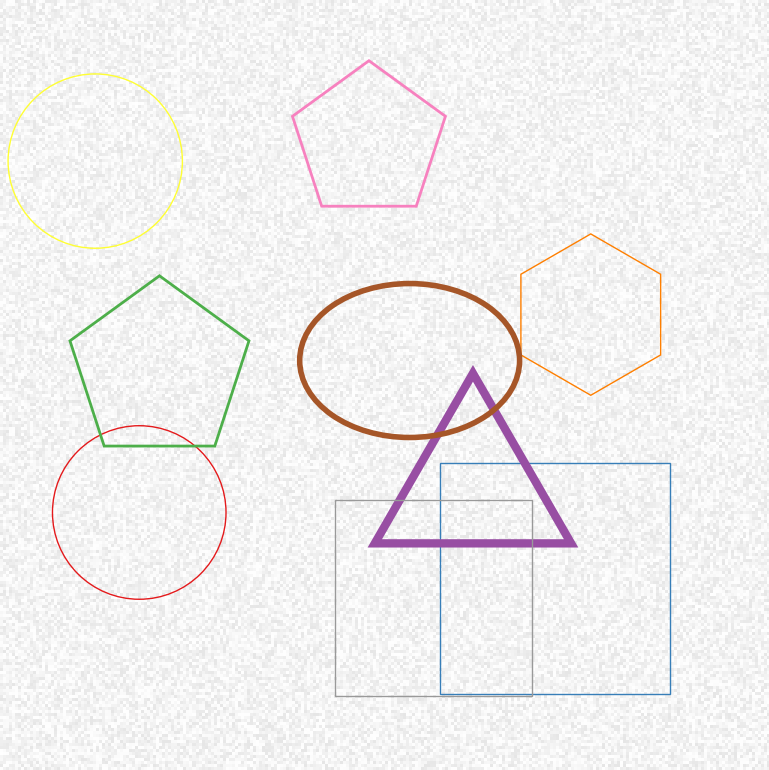[{"shape": "circle", "thickness": 0.5, "radius": 0.56, "center": [0.181, 0.334]}, {"shape": "square", "thickness": 0.5, "radius": 0.75, "center": [0.721, 0.249]}, {"shape": "pentagon", "thickness": 1, "radius": 0.61, "center": [0.207, 0.52]}, {"shape": "triangle", "thickness": 3, "radius": 0.74, "center": [0.614, 0.368]}, {"shape": "hexagon", "thickness": 0.5, "radius": 0.52, "center": [0.767, 0.591]}, {"shape": "circle", "thickness": 0.5, "radius": 0.57, "center": [0.124, 0.791]}, {"shape": "oval", "thickness": 2, "radius": 0.71, "center": [0.532, 0.532]}, {"shape": "pentagon", "thickness": 1, "radius": 0.52, "center": [0.479, 0.817]}, {"shape": "square", "thickness": 0.5, "radius": 0.64, "center": [0.563, 0.223]}]